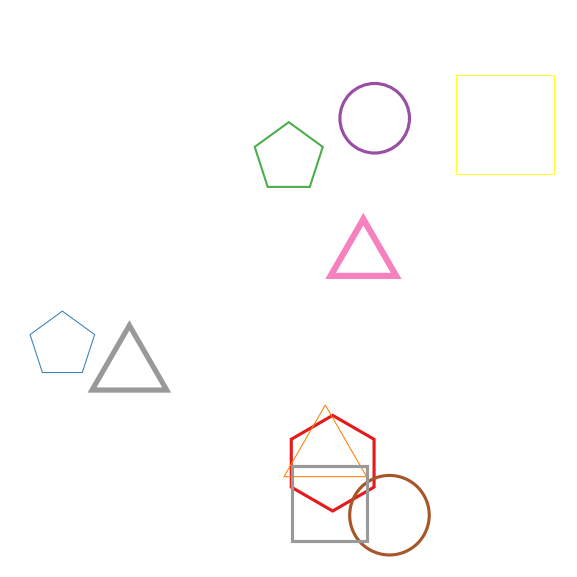[{"shape": "hexagon", "thickness": 1.5, "radius": 0.41, "center": [0.576, 0.197]}, {"shape": "pentagon", "thickness": 0.5, "radius": 0.29, "center": [0.108, 0.402]}, {"shape": "pentagon", "thickness": 1, "radius": 0.31, "center": [0.5, 0.726]}, {"shape": "circle", "thickness": 1.5, "radius": 0.3, "center": [0.649, 0.794]}, {"shape": "triangle", "thickness": 0.5, "radius": 0.41, "center": [0.563, 0.215]}, {"shape": "square", "thickness": 0.5, "radius": 0.43, "center": [0.874, 0.783]}, {"shape": "circle", "thickness": 1.5, "radius": 0.34, "center": [0.674, 0.107]}, {"shape": "triangle", "thickness": 3, "radius": 0.33, "center": [0.629, 0.554]}, {"shape": "triangle", "thickness": 2.5, "radius": 0.37, "center": [0.224, 0.361]}, {"shape": "square", "thickness": 1.5, "radius": 0.32, "center": [0.57, 0.128]}]